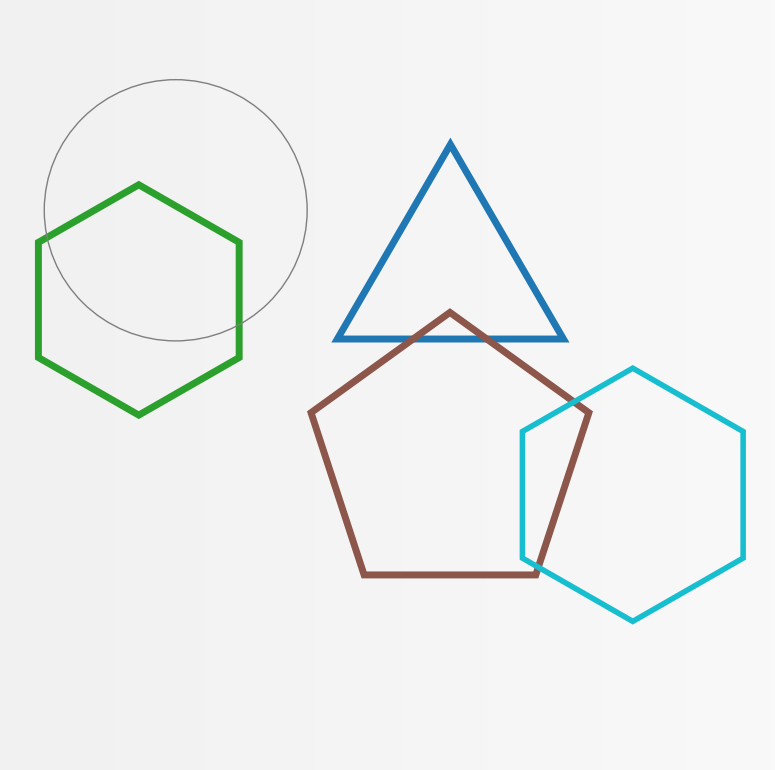[{"shape": "triangle", "thickness": 2.5, "radius": 0.84, "center": [0.581, 0.644]}, {"shape": "hexagon", "thickness": 2.5, "radius": 0.75, "center": [0.179, 0.61]}, {"shape": "pentagon", "thickness": 2.5, "radius": 0.94, "center": [0.581, 0.406]}, {"shape": "circle", "thickness": 0.5, "radius": 0.85, "center": [0.227, 0.727]}, {"shape": "hexagon", "thickness": 2, "radius": 0.82, "center": [0.816, 0.357]}]